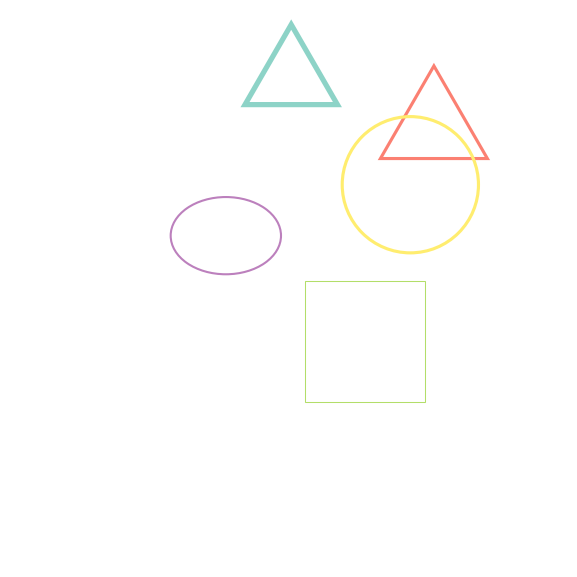[{"shape": "triangle", "thickness": 2.5, "radius": 0.46, "center": [0.504, 0.864]}, {"shape": "triangle", "thickness": 1.5, "radius": 0.53, "center": [0.751, 0.778]}, {"shape": "square", "thickness": 0.5, "radius": 0.52, "center": [0.633, 0.408]}, {"shape": "oval", "thickness": 1, "radius": 0.48, "center": [0.391, 0.591]}, {"shape": "circle", "thickness": 1.5, "radius": 0.59, "center": [0.711, 0.679]}]